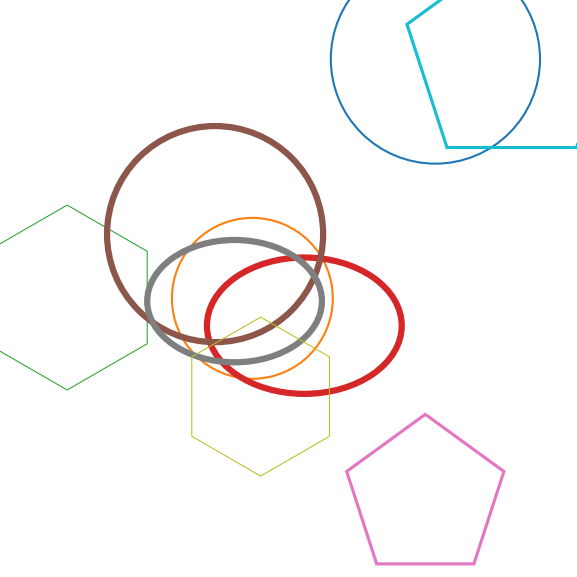[{"shape": "circle", "thickness": 1, "radius": 0.91, "center": [0.754, 0.897]}, {"shape": "circle", "thickness": 1, "radius": 0.7, "center": [0.437, 0.483]}, {"shape": "hexagon", "thickness": 0.5, "radius": 0.8, "center": [0.116, 0.484]}, {"shape": "oval", "thickness": 3, "radius": 0.84, "center": [0.527, 0.435]}, {"shape": "circle", "thickness": 3, "radius": 0.94, "center": [0.372, 0.594]}, {"shape": "pentagon", "thickness": 1.5, "radius": 0.72, "center": [0.736, 0.139]}, {"shape": "oval", "thickness": 3, "radius": 0.76, "center": [0.406, 0.478]}, {"shape": "hexagon", "thickness": 0.5, "radius": 0.69, "center": [0.451, 0.312]}, {"shape": "pentagon", "thickness": 1.5, "radius": 0.95, "center": [0.886, 0.898]}]